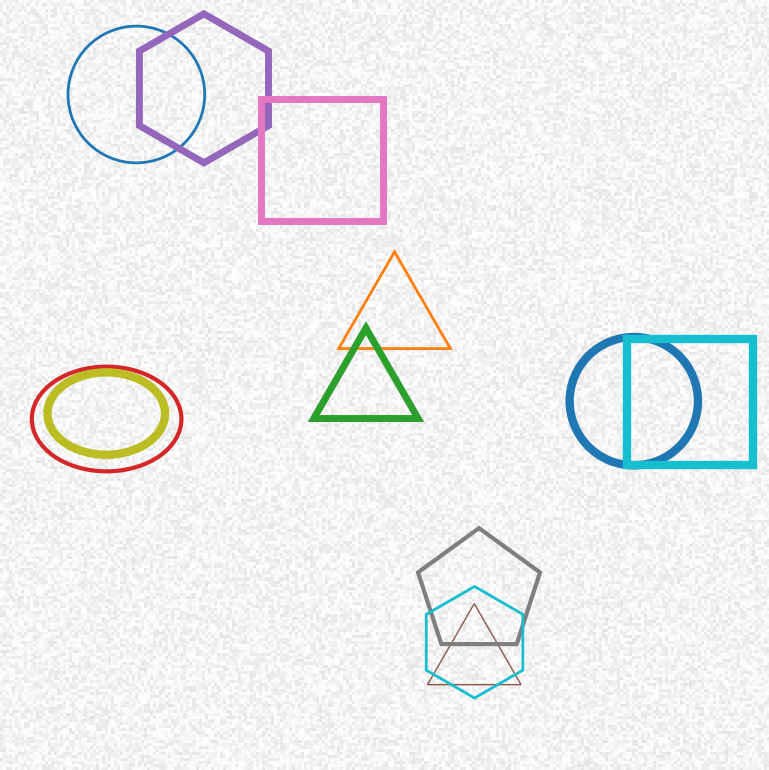[{"shape": "circle", "thickness": 3, "radius": 0.42, "center": [0.823, 0.479]}, {"shape": "circle", "thickness": 1, "radius": 0.44, "center": [0.177, 0.877]}, {"shape": "triangle", "thickness": 1, "radius": 0.42, "center": [0.512, 0.589]}, {"shape": "triangle", "thickness": 2.5, "radius": 0.39, "center": [0.475, 0.496]}, {"shape": "oval", "thickness": 1.5, "radius": 0.49, "center": [0.138, 0.456]}, {"shape": "hexagon", "thickness": 2.5, "radius": 0.48, "center": [0.265, 0.885]}, {"shape": "triangle", "thickness": 0.5, "radius": 0.35, "center": [0.616, 0.146]}, {"shape": "square", "thickness": 2.5, "radius": 0.4, "center": [0.419, 0.792]}, {"shape": "pentagon", "thickness": 1.5, "radius": 0.42, "center": [0.622, 0.231]}, {"shape": "oval", "thickness": 3, "radius": 0.38, "center": [0.138, 0.463]}, {"shape": "hexagon", "thickness": 1, "radius": 0.36, "center": [0.616, 0.166]}, {"shape": "square", "thickness": 3, "radius": 0.41, "center": [0.896, 0.478]}]